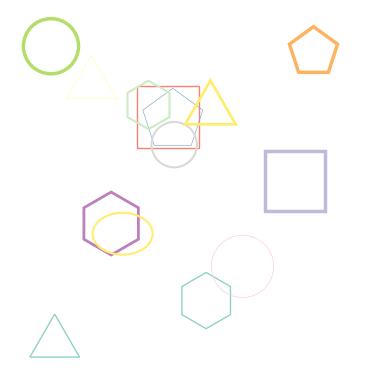[{"shape": "triangle", "thickness": 1, "radius": 0.37, "center": [0.142, 0.11]}, {"shape": "hexagon", "thickness": 1, "radius": 0.36, "center": [0.535, 0.219]}, {"shape": "triangle", "thickness": 0.5, "radius": 0.37, "center": [0.238, 0.781]}, {"shape": "square", "thickness": 2.5, "radius": 0.39, "center": [0.766, 0.53]}, {"shape": "square", "thickness": 1, "radius": 0.4, "center": [0.436, 0.695]}, {"shape": "pentagon", "thickness": 0.5, "radius": 0.41, "center": [0.449, 0.689]}, {"shape": "pentagon", "thickness": 2.5, "radius": 0.33, "center": [0.814, 0.865]}, {"shape": "circle", "thickness": 2.5, "radius": 0.36, "center": [0.132, 0.88]}, {"shape": "circle", "thickness": 0.5, "radius": 0.4, "center": [0.63, 0.308]}, {"shape": "circle", "thickness": 1.5, "radius": 0.29, "center": [0.452, 0.624]}, {"shape": "hexagon", "thickness": 2, "radius": 0.41, "center": [0.289, 0.419]}, {"shape": "hexagon", "thickness": 1.5, "radius": 0.31, "center": [0.386, 0.727]}, {"shape": "oval", "thickness": 1.5, "radius": 0.39, "center": [0.319, 0.393]}, {"shape": "triangle", "thickness": 2, "radius": 0.38, "center": [0.547, 0.715]}]